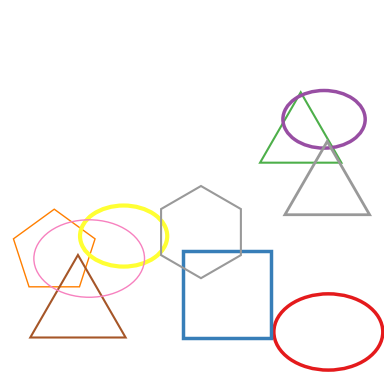[{"shape": "oval", "thickness": 2.5, "radius": 0.71, "center": [0.853, 0.138]}, {"shape": "square", "thickness": 2.5, "radius": 0.57, "center": [0.589, 0.235]}, {"shape": "triangle", "thickness": 1.5, "radius": 0.61, "center": [0.781, 0.638]}, {"shape": "oval", "thickness": 2.5, "radius": 0.53, "center": [0.842, 0.69]}, {"shape": "pentagon", "thickness": 1, "radius": 0.56, "center": [0.141, 0.345]}, {"shape": "oval", "thickness": 3, "radius": 0.57, "center": [0.321, 0.387]}, {"shape": "triangle", "thickness": 1.5, "radius": 0.71, "center": [0.202, 0.195]}, {"shape": "oval", "thickness": 1, "radius": 0.72, "center": [0.232, 0.328]}, {"shape": "hexagon", "thickness": 1.5, "radius": 0.6, "center": [0.522, 0.397]}, {"shape": "triangle", "thickness": 2, "radius": 0.63, "center": [0.85, 0.506]}]